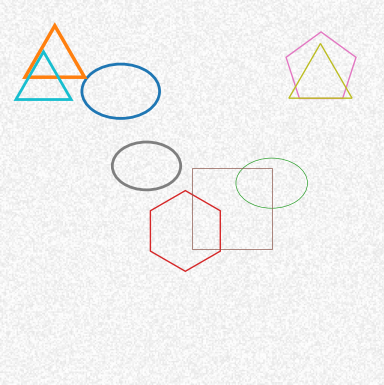[{"shape": "oval", "thickness": 2, "radius": 0.5, "center": [0.314, 0.763]}, {"shape": "triangle", "thickness": 2.5, "radius": 0.45, "center": [0.142, 0.844]}, {"shape": "oval", "thickness": 0.5, "radius": 0.46, "center": [0.706, 0.524]}, {"shape": "hexagon", "thickness": 1, "radius": 0.52, "center": [0.481, 0.4]}, {"shape": "square", "thickness": 0.5, "radius": 0.52, "center": [0.603, 0.459]}, {"shape": "pentagon", "thickness": 1, "radius": 0.48, "center": [0.834, 0.822]}, {"shape": "oval", "thickness": 2, "radius": 0.44, "center": [0.38, 0.569]}, {"shape": "triangle", "thickness": 1, "radius": 0.47, "center": [0.832, 0.792]}, {"shape": "triangle", "thickness": 2, "radius": 0.41, "center": [0.113, 0.783]}]